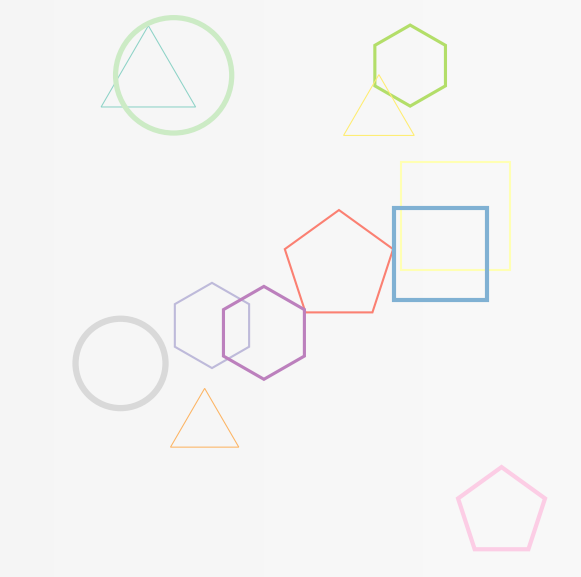[{"shape": "triangle", "thickness": 0.5, "radius": 0.47, "center": [0.255, 0.861]}, {"shape": "square", "thickness": 1, "radius": 0.47, "center": [0.783, 0.625]}, {"shape": "hexagon", "thickness": 1, "radius": 0.37, "center": [0.365, 0.436]}, {"shape": "pentagon", "thickness": 1, "radius": 0.49, "center": [0.583, 0.537]}, {"shape": "square", "thickness": 2, "radius": 0.4, "center": [0.757, 0.559]}, {"shape": "triangle", "thickness": 0.5, "radius": 0.34, "center": [0.352, 0.259]}, {"shape": "hexagon", "thickness": 1.5, "radius": 0.35, "center": [0.706, 0.886]}, {"shape": "pentagon", "thickness": 2, "radius": 0.39, "center": [0.863, 0.112]}, {"shape": "circle", "thickness": 3, "radius": 0.39, "center": [0.207, 0.37]}, {"shape": "hexagon", "thickness": 1.5, "radius": 0.4, "center": [0.454, 0.423]}, {"shape": "circle", "thickness": 2.5, "radius": 0.5, "center": [0.299, 0.869]}, {"shape": "triangle", "thickness": 0.5, "radius": 0.35, "center": [0.652, 0.8]}]